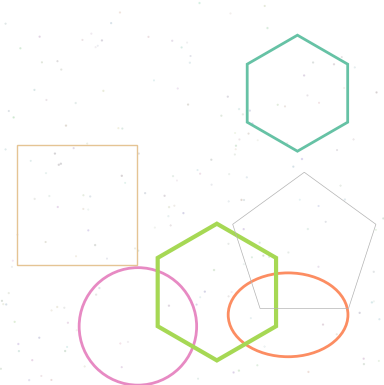[{"shape": "hexagon", "thickness": 2, "radius": 0.75, "center": [0.773, 0.758]}, {"shape": "oval", "thickness": 2, "radius": 0.78, "center": [0.748, 0.182]}, {"shape": "circle", "thickness": 2, "radius": 0.76, "center": [0.358, 0.152]}, {"shape": "hexagon", "thickness": 3, "radius": 0.89, "center": [0.563, 0.241]}, {"shape": "square", "thickness": 1, "radius": 0.78, "center": [0.2, 0.468]}, {"shape": "pentagon", "thickness": 0.5, "radius": 0.98, "center": [0.79, 0.357]}]